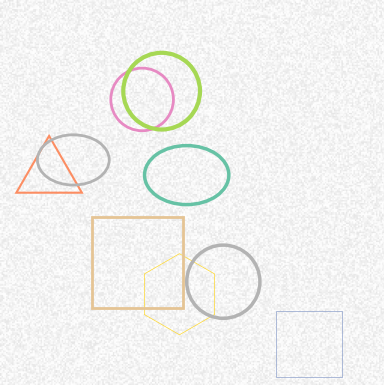[{"shape": "oval", "thickness": 2.5, "radius": 0.55, "center": [0.485, 0.545]}, {"shape": "triangle", "thickness": 1.5, "radius": 0.49, "center": [0.128, 0.549]}, {"shape": "square", "thickness": 0.5, "radius": 0.43, "center": [0.803, 0.106]}, {"shape": "circle", "thickness": 2, "radius": 0.41, "center": [0.369, 0.742]}, {"shape": "circle", "thickness": 3, "radius": 0.5, "center": [0.42, 0.763]}, {"shape": "hexagon", "thickness": 0.5, "radius": 0.53, "center": [0.466, 0.236]}, {"shape": "square", "thickness": 2, "radius": 0.59, "center": [0.357, 0.318]}, {"shape": "circle", "thickness": 2.5, "radius": 0.48, "center": [0.58, 0.268]}, {"shape": "oval", "thickness": 2, "radius": 0.47, "center": [0.19, 0.585]}]